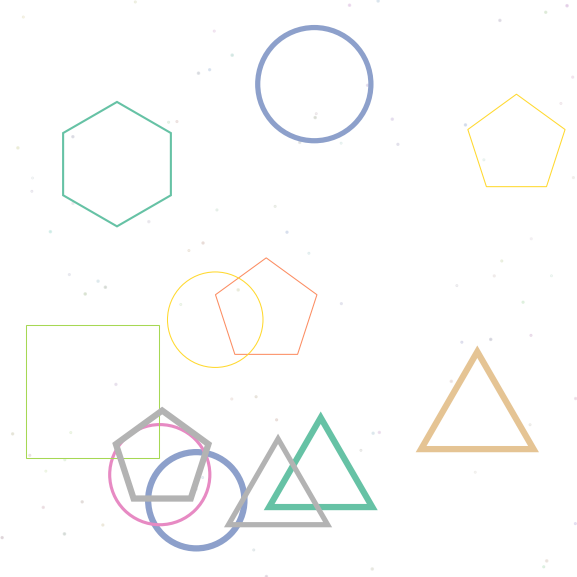[{"shape": "hexagon", "thickness": 1, "radius": 0.54, "center": [0.203, 0.715]}, {"shape": "triangle", "thickness": 3, "radius": 0.52, "center": [0.555, 0.173]}, {"shape": "pentagon", "thickness": 0.5, "radius": 0.46, "center": [0.461, 0.46]}, {"shape": "circle", "thickness": 2.5, "radius": 0.49, "center": [0.544, 0.853]}, {"shape": "circle", "thickness": 3, "radius": 0.42, "center": [0.34, 0.133]}, {"shape": "circle", "thickness": 1.5, "radius": 0.43, "center": [0.277, 0.177]}, {"shape": "square", "thickness": 0.5, "radius": 0.58, "center": [0.16, 0.321]}, {"shape": "pentagon", "thickness": 0.5, "radius": 0.44, "center": [0.894, 0.748]}, {"shape": "circle", "thickness": 0.5, "radius": 0.41, "center": [0.373, 0.446]}, {"shape": "triangle", "thickness": 3, "radius": 0.56, "center": [0.827, 0.278]}, {"shape": "triangle", "thickness": 2.5, "radius": 0.5, "center": [0.481, 0.14]}, {"shape": "pentagon", "thickness": 3, "radius": 0.42, "center": [0.281, 0.204]}]